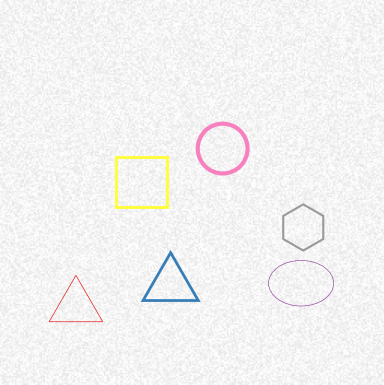[{"shape": "triangle", "thickness": 0.5, "radius": 0.4, "center": [0.197, 0.204]}, {"shape": "triangle", "thickness": 2, "radius": 0.41, "center": [0.443, 0.261]}, {"shape": "oval", "thickness": 0.5, "radius": 0.42, "center": [0.782, 0.264]}, {"shape": "square", "thickness": 2, "radius": 0.33, "center": [0.368, 0.528]}, {"shape": "circle", "thickness": 3, "radius": 0.32, "center": [0.578, 0.614]}, {"shape": "hexagon", "thickness": 1.5, "radius": 0.3, "center": [0.788, 0.409]}]